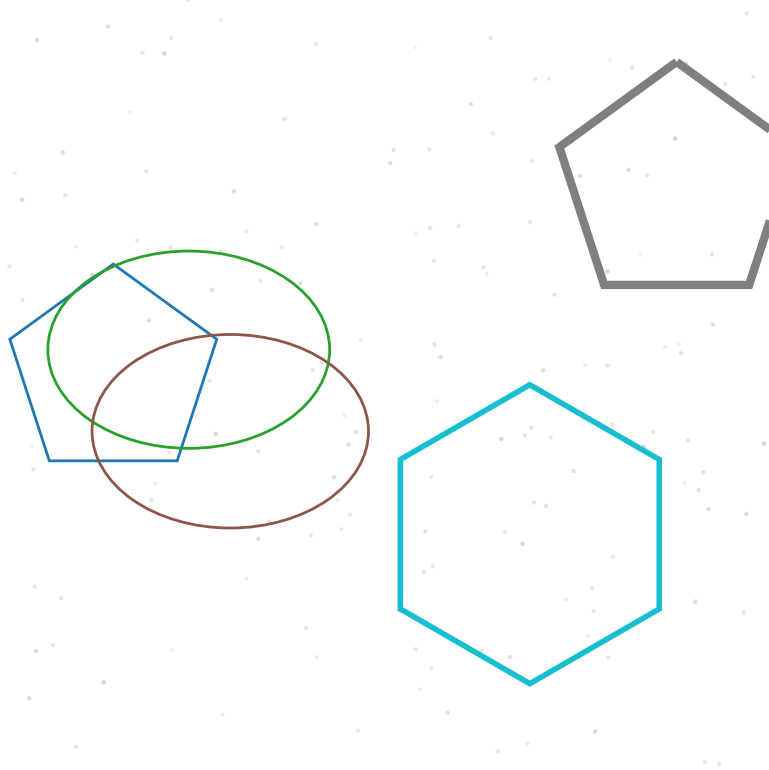[{"shape": "pentagon", "thickness": 1, "radius": 0.71, "center": [0.147, 0.516]}, {"shape": "oval", "thickness": 1, "radius": 0.91, "center": [0.245, 0.546]}, {"shape": "oval", "thickness": 1, "radius": 0.9, "center": [0.299, 0.44]}, {"shape": "pentagon", "thickness": 3, "radius": 0.8, "center": [0.879, 0.759]}, {"shape": "hexagon", "thickness": 2, "radius": 0.97, "center": [0.688, 0.306]}]